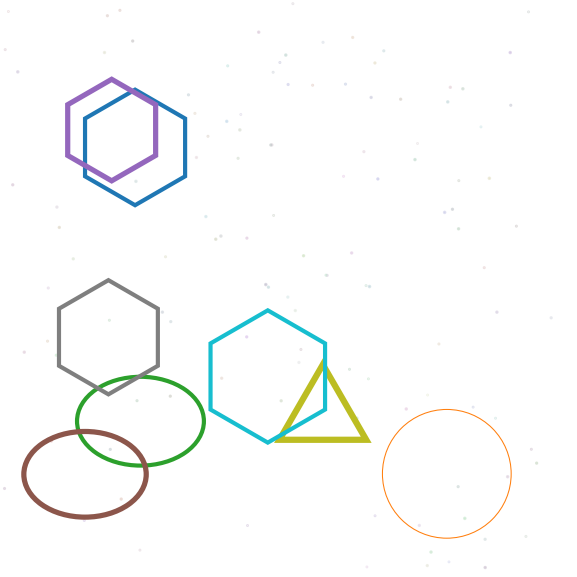[{"shape": "hexagon", "thickness": 2, "radius": 0.5, "center": [0.234, 0.744]}, {"shape": "circle", "thickness": 0.5, "radius": 0.56, "center": [0.774, 0.179]}, {"shape": "oval", "thickness": 2, "radius": 0.55, "center": [0.243, 0.27]}, {"shape": "hexagon", "thickness": 2.5, "radius": 0.44, "center": [0.193, 0.774]}, {"shape": "oval", "thickness": 2.5, "radius": 0.53, "center": [0.147, 0.178]}, {"shape": "hexagon", "thickness": 2, "radius": 0.49, "center": [0.188, 0.415]}, {"shape": "triangle", "thickness": 3, "radius": 0.43, "center": [0.559, 0.281]}, {"shape": "hexagon", "thickness": 2, "radius": 0.57, "center": [0.464, 0.347]}]